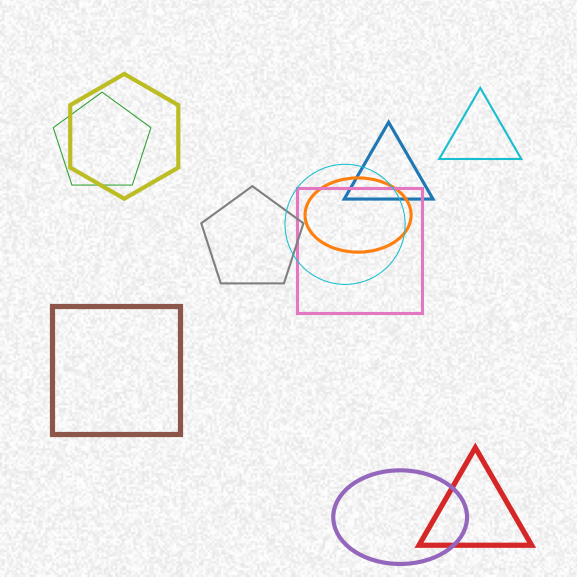[{"shape": "triangle", "thickness": 1.5, "radius": 0.44, "center": [0.673, 0.699]}, {"shape": "oval", "thickness": 1.5, "radius": 0.46, "center": [0.62, 0.627]}, {"shape": "pentagon", "thickness": 0.5, "radius": 0.44, "center": [0.177, 0.751]}, {"shape": "triangle", "thickness": 2.5, "radius": 0.56, "center": [0.823, 0.111]}, {"shape": "oval", "thickness": 2, "radius": 0.58, "center": [0.693, 0.104]}, {"shape": "square", "thickness": 2.5, "radius": 0.55, "center": [0.2, 0.359]}, {"shape": "square", "thickness": 1.5, "radius": 0.54, "center": [0.622, 0.566]}, {"shape": "pentagon", "thickness": 1, "radius": 0.47, "center": [0.437, 0.584]}, {"shape": "hexagon", "thickness": 2, "radius": 0.54, "center": [0.215, 0.763]}, {"shape": "circle", "thickness": 0.5, "radius": 0.52, "center": [0.597, 0.611]}, {"shape": "triangle", "thickness": 1, "radius": 0.41, "center": [0.832, 0.765]}]